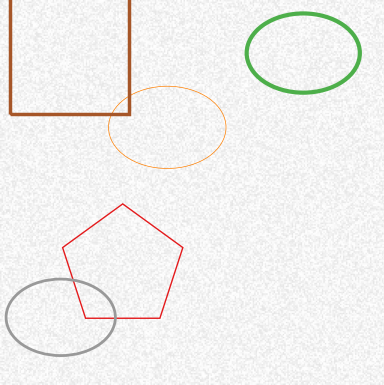[{"shape": "pentagon", "thickness": 1, "radius": 0.82, "center": [0.319, 0.306]}, {"shape": "oval", "thickness": 3, "radius": 0.73, "center": [0.788, 0.862]}, {"shape": "oval", "thickness": 0.5, "radius": 0.76, "center": [0.434, 0.669]}, {"shape": "square", "thickness": 2.5, "radius": 0.77, "center": [0.181, 0.86]}, {"shape": "oval", "thickness": 2, "radius": 0.71, "center": [0.158, 0.176]}]